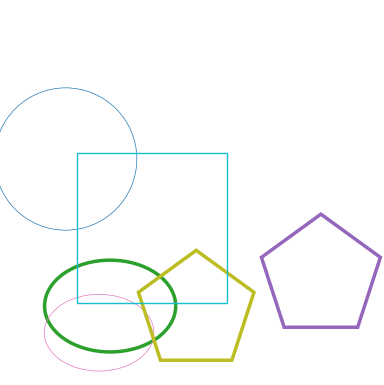[{"shape": "circle", "thickness": 0.5, "radius": 0.92, "center": [0.17, 0.587]}, {"shape": "oval", "thickness": 2.5, "radius": 0.85, "center": [0.286, 0.205]}, {"shape": "pentagon", "thickness": 2.5, "radius": 0.81, "center": [0.834, 0.281]}, {"shape": "oval", "thickness": 0.5, "radius": 0.71, "center": [0.257, 0.136]}, {"shape": "pentagon", "thickness": 2.5, "radius": 0.79, "center": [0.51, 0.192]}, {"shape": "square", "thickness": 1, "radius": 0.97, "center": [0.395, 0.408]}]